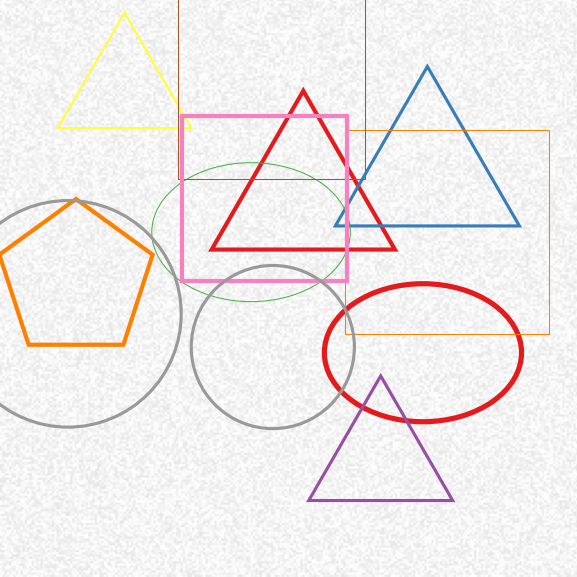[{"shape": "triangle", "thickness": 2, "radius": 0.92, "center": [0.525, 0.659]}, {"shape": "oval", "thickness": 2.5, "radius": 0.85, "center": [0.732, 0.388]}, {"shape": "triangle", "thickness": 1.5, "radius": 0.92, "center": [0.74, 0.7]}, {"shape": "oval", "thickness": 0.5, "radius": 0.86, "center": [0.435, 0.597]}, {"shape": "triangle", "thickness": 1.5, "radius": 0.72, "center": [0.659, 0.204]}, {"shape": "square", "thickness": 0.5, "radius": 0.88, "center": [0.774, 0.598]}, {"shape": "pentagon", "thickness": 2, "radius": 0.7, "center": [0.132, 0.515]}, {"shape": "triangle", "thickness": 1, "radius": 0.67, "center": [0.216, 0.844]}, {"shape": "square", "thickness": 0.5, "radius": 0.81, "center": [0.47, 0.851]}, {"shape": "square", "thickness": 2, "radius": 0.72, "center": [0.459, 0.655]}, {"shape": "circle", "thickness": 1.5, "radius": 0.98, "center": [0.118, 0.456]}, {"shape": "circle", "thickness": 1.5, "radius": 0.71, "center": [0.472, 0.398]}]